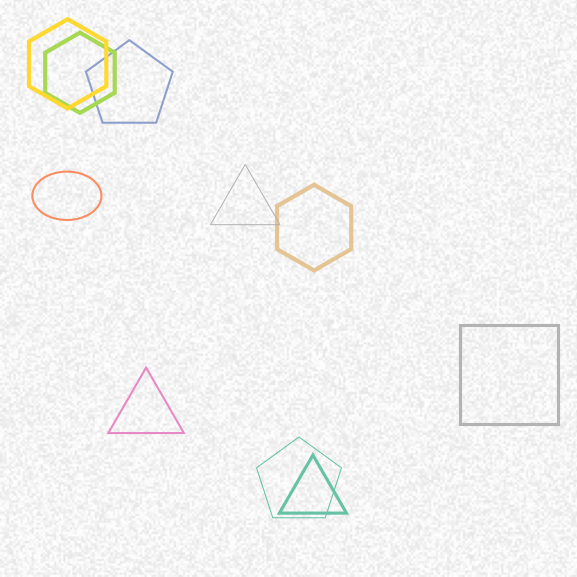[{"shape": "triangle", "thickness": 1.5, "radius": 0.34, "center": [0.542, 0.144]}, {"shape": "pentagon", "thickness": 0.5, "radius": 0.39, "center": [0.518, 0.165]}, {"shape": "oval", "thickness": 1, "radius": 0.3, "center": [0.116, 0.66]}, {"shape": "pentagon", "thickness": 1, "radius": 0.4, "center": [0.224, 0.851]}, {"shape": "triangle", "thickness": 1, "radius": 0.38, "center": [0.253, 0.287]}, {"shape": "hexagon", "thickness": 2, "radius": 0.35, "center": [0.138, 0.873]}, {"shape": "hexagon", "thickness": 2, "radius": 0.39, "center": [0.117, 0.889]}, {"shape": "hexagon", "thickness": 2, "radius": 0.37, "center": [0.544, 0.605]}, {"shape": "triangle", "thickness": 0.5, "radius": 0.35, "center": [0.425, 0.645]}, {"shape": "square", "thickness": 1.5, "radius": 0.43, "center": [0.882, 0.351]}]